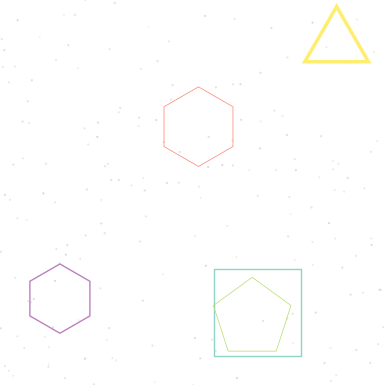[{"shape": "square", "thickness": 1, "radius": 0.57, "center": [0.669, 0.189]}, {"shape": "hexagon", "thickness": 0.5, "radius": 0.52, "center": [0.516, 0.671]}, {"shape": "pentagon", "thickness": 0.5, "radius": 0.53, "center": [0.655, 0.174]}, {"shape": "hexagon", "thickness": 1, "radius": 0.45, "center": [0.156, 0.224]}, {"shape": "triangle", "thickness": 2.5, "radius": 0.48, "center": [0.874, 0.887]}]